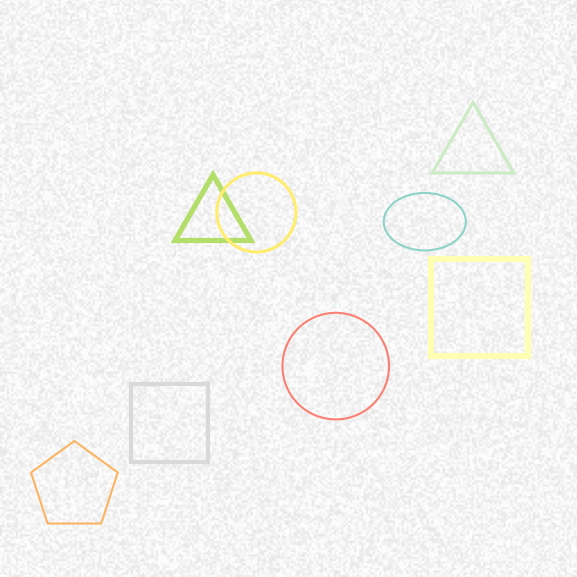[{"shape": "oval", "thickness": 1, "radius": 0.36, "center": [0.736, 0.615]}, {"shape": "square", "thickness": 3, "radius": 0.42, "center": [0.83, 0.466]}, {"shape": "circle", "thickness": 1, "radius": 0.46, "center": [0.581, 0.365]}, {"shape": "pentagon", "thickness": 1, "radius": 0.39, "center": [0.129, 0.156]}, {"shape": "triangle", "thickness": 2.5, "radius": 0.38, "center": [0.369, 0.621]}, {"shape": "square", "thickness": 2, "radius": 0.34, "center": [0.294, 0.267]}, {"shape": "triangle", "thickness": 1.5, "radius": 0.41, "center": [0.819, 0.74]}, {"shape": "circle", "thickness": 1.5, "radius": 0.34, "center": [0.444, 0.631]}]